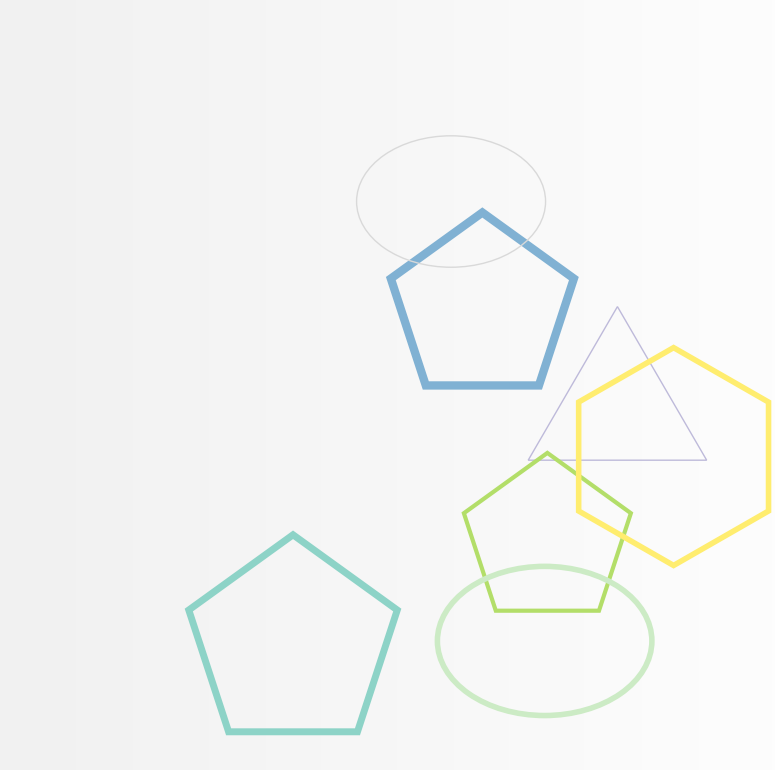[{"shape": "pentagon", "thickness": 2.5, "radius": 0.71, "center": [0.378, 0.164]}, {"shape": "triangle", "thickness": 0.5, "radius": 0.66, "center": [0.797, 0.469]}, {"shape": "pentagon", "thickness": 3, "radius": 0.62, "center": [0.622, 0.6]}, {"shape": "pentagon", "thickness": 1.5, "radius": 0.57, "center": [0.706, 0.299]}, {"shape": "oval", "thickness": 0.5, "radius": 0.61, "center": [0.582, 0.738]}, {"shape": "oval", "thickness": 2, "radius": 0.69, "center": [0.703, 0.168]}, {"shape": "hexagon", "thickness": 2, "radius": 0.71, "center": [0.869, 0.407]}]